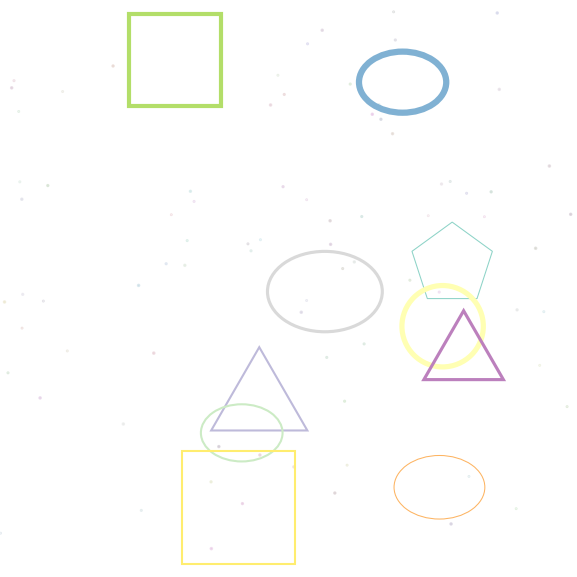[{"shape": "pentagon", "thickness": 0.5, "radius": 0.37, "center": [0.783, 0.541]}, {"shape": "circle", "thickness": 2.5, "radius": 0.35, "center": [0.766, 0.434]}, {"shape": "triangle", "thickness": 1, "radius": 0.48, "center": [0.449, 0.302]}, {"shape": "oval", "thickness": 3, "radius": 0.38, "center": [0.697, 0.857]}, {"shape": "oval", "thickness": 0.5, "radius": 0.39, "center": [0.761, 0.155]}, {"shape": "square", "thickness": 2, "radius": 0.4, "center": [0.302, 0.895]}, {"shape": "oval", "thickness": 1.5, "radius": 0.5, "center": [0.563, 0.494]}, {"shape": "triangle", "thickness": 1.5, "radius": 0.4, "center": [0.803, 0.382]}, {"shape": "oval", "thickness": 1, "radius": 0.35, "center": [0.419, 0.25]}, {"shape": "square", "thickness": 1, "radius": 0.49, "center": [0.413, 0.121]}]